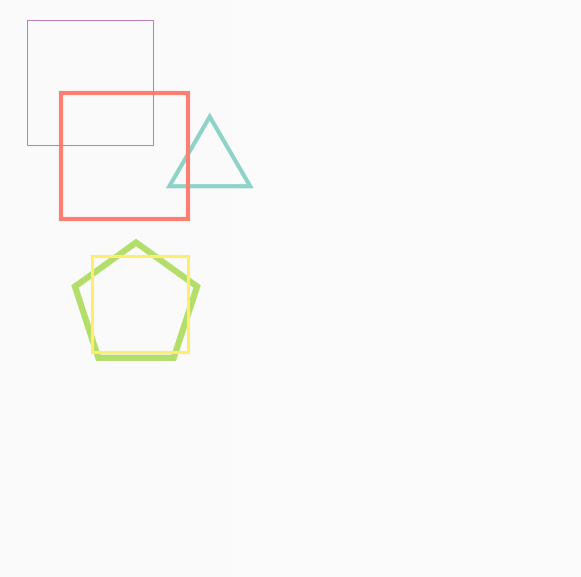[{"shape": "triangle", "thickness": 2, "radius": 0.4, "center": [0.361, 0.717]}, {"shape": "square", "thickness": 2, "radius": 0.55, "center": [0.215, 0.729]}, {"shape": "pentagon", "thickness": 3, "radius": 0.55, "center": [0.234, 0.469]}, {"shape": "square", "thickness": 0.5, "radius": 0.54, "center": [0.155, 0.857]}, {"shape": "square", "thickness": 1.5, "radius": 0.41, "center": [0.241, 0.472]}]